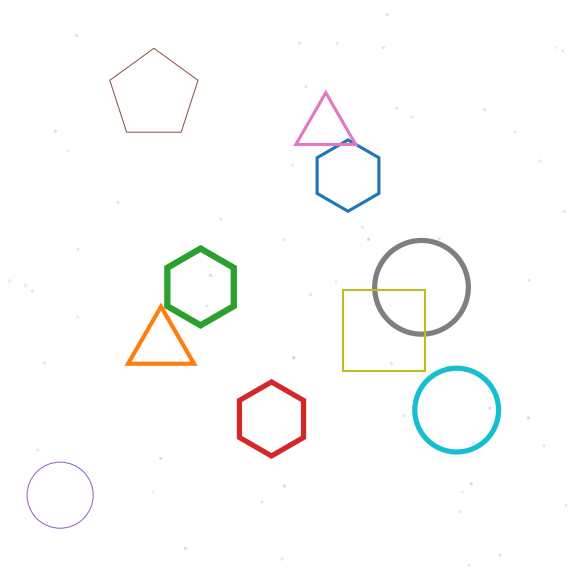[{"shape": "hexagon", "thickness": 1.5, "radius": 0.31, "center": [0.603, 0.695]}, {"shape": "triangle", "thickness": 2, "radius": 0.33, "center": [0.279, 0.402]}, {"shape": "hexagon", "thickness": 3, "radius": 0.33, "center": [0.347, 0.502]}, {"shape": "hexagon", "thickness": 2.5, "radius": 0.32, "center": [0.47, 0.274]}, {"shape": "circle", "thickness": 0.5, "radius": 0.29, "center": [0.104, 0.142]}, {"shape": "pentagon", "thickness": 0.5, "radius": 0.4, "center": [0.267, 0.835]}, {"shape": "triangle", "thickness": 1.5, "radius": 0.3, "center": [0.564, 0.779]}, {"shape": "circle", "thickness": 2.5, "radius": 0.41, "center": [0.73, 0.502]}, {"shape": "square", "thickness": 1, "radius": 0.35, "center": [0.665, 0.427]}, {"shape": "circle", "thickness": 2.5, "radius": 0.36, "center": [0.791, 0.289]}]